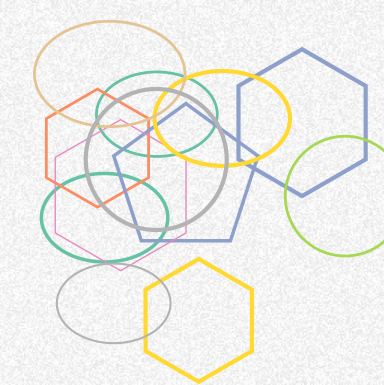[{"shape": "oval", "thickness": 2, "radius": 0.78, "center": [0.407, 0.703]}, {"shape": "oval", "thickness": 2.5, "radius": 0.82, "center": [0.272, 0.434]}, {"shape": "hexagon", "thickness": 2, "radius": 0.77, "center": [0.253, 0.615]}, {"shape": "pentagon", "thickness": 2.5, "radius": 0.98, "center": [0.483, 0.534]}, {"shape": "hexagon", "thickness": 3, "radius": 0.95, "center": [0.785, 0.681]}, {"shape": "hexagon", "thickness": 1, "radius": 0.98, "center": [0.313, 0.493]}, {"shape": "circle", "thickness": 2, "radius": 0.78, "center": [0.896, 0.491]}, {"shape": "oval", "thickness": 3, "radius": 0.88, "center": [0.577, 0.692]}, {"shape": "hexagon", "thickness": 3, "radius": 0.8, "center": [0.516, 0.168]}, {"shape": "oval", "thickness": 2, "radius": 0.98, "center": [0.285, 0.808]}, {"shape": "circle", "thickness": 3, "radius": 0.92, "center": [0.406, 0.586]}, {"shape": "oval", "thickness": 1.5, "radius": 0.74, "center": [0.295, 0.212]}]